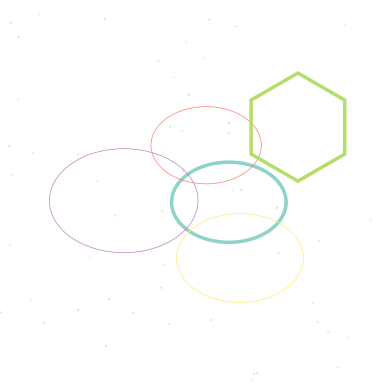[{"shape": "oval", "thickness": 2.5, "radius": 0.74, "center": [0.594, 0.475]}, {"shape": "oval", "thickness": 0.5, "radius": 0.72, "center": [0.535, 0.623]}, {"shape": "hexagon", "thickness": 2.5, "radius": 0.7, "center": [0.774, 0.67]}, {"shape": "oval", "thickness": 0.5, "radius": 0.97, "center": [0.321, 0.479]}, {"shape": "oval", "thickness": 0.5, "radius": 0.82, "center": [0.623, 0.33]}]